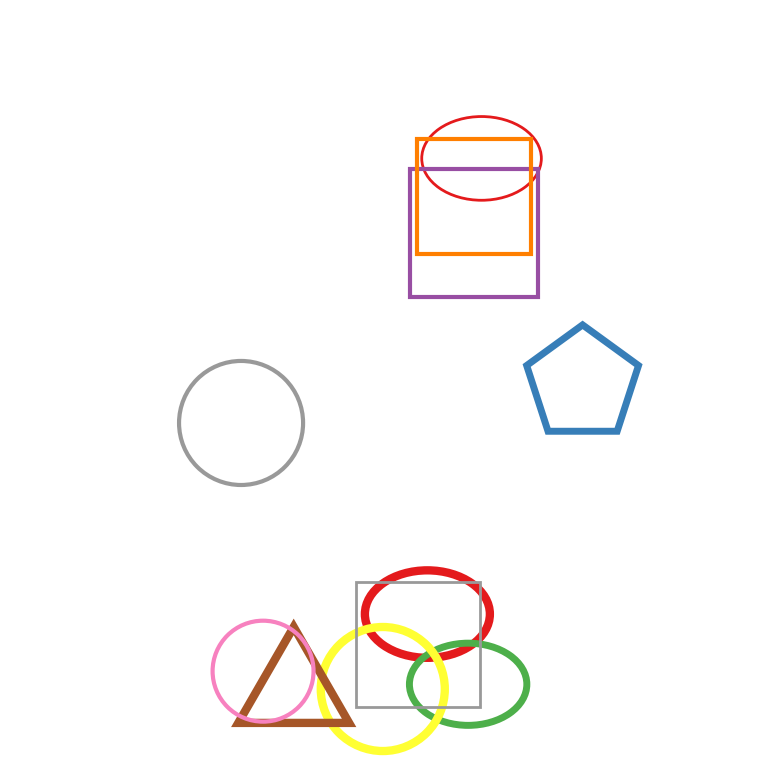[{"shape": "oval", "thickness": 1, "radius": 0.39, "center": [0.625, 0.794]}, {"shape": "oval", "thickness": 3, "radius": 0.41, "center": [0.555, 0.202]}, {"shape": "pentagon", "thickness": 2.5, "radius": 0.38, "center": [0.757, 0.502]}, {"shape": "oval", "thickness": 2.5, "radius": 0.38, "center": [0.608, 0.111]}, {"shape": "square", "thickness": 1.5, "radius": 0.42, "center": [0.615, 0.698]}, {"shape": "square", "thickness": 1.5, "radius": 0.37, "center": [0.616, 0.744]}, {"shape": "circle", "thickness": 3, "radius": 0.4, "center": [0.497, 0.105]}, {"shape": "triangle", "thickness": 3, "radius": 0.42, "center": [0.381, 0.103]}, {"shape": "circle", "thickness": 1.5, "radius": 0.33, "center": [0.342, 0.128]}, {"shape": "square", "thickness": 1, "radius": 0.4, "center": [0.543, 0.163]}, {"shape": "circle", "thickness": 1.5, "radius": 0.4, "center": [0.313, 0.451]}]